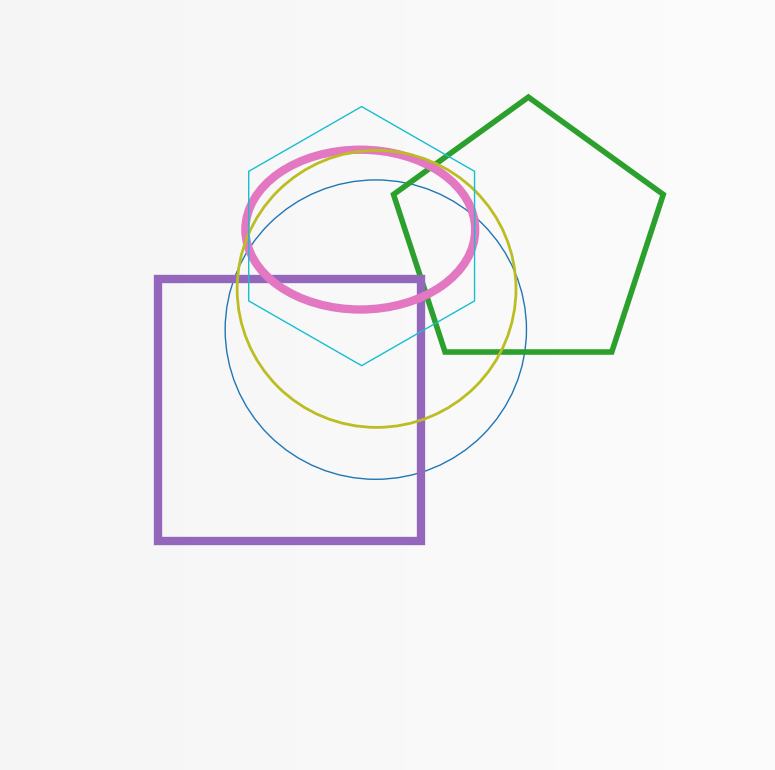[{"shape": "circle", "thickness": 0.5, "radius": 0.97, "center": [0.485, 0.572]}, {"shape": "pentagon", "thickness": 2, "radius": 0.91, "center": [0.682, 0.691]}, {"shape": "square", "thickness": 3, "radius": 0.85, "center": [0.374, 0.468]}, {"shape": "oval", "thickness": 3, "radius": 0.74, "center": [0.465, 0.702]}, {"shape": "circle", "thickness": 1, "radius": 0.9, "center": [0.486, 0.625]}, {"shape": "hexagon", "thickness": 0.5, "radius": 0.84, "center": [0.467, 0.693]}]